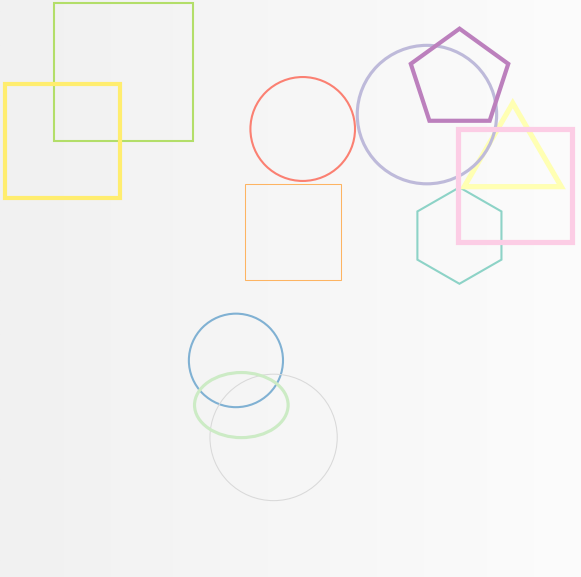[{"shape": "hexagon", "thickness": 1, "radius": 0.42, "center": [0.79, 0.591]}, {"shape": "triangle", "thickness": 2.5, "radius": 0.48, "center": [0.882, 0.724]}, {"shape": "circle", "thickness": 1.5, "radius": 0.6, "center": [0.735, 0.801]}, {"shape": "circle", "thickness": 1, "radius": 0.45, "center": [0.521, 0.776]}, {"shape": "circle", "thickness": 1, "radius": 0.4, "center": [0.406, 0.375]}, {"shape": "square", "thickness": 0.5, "radius": 0.41, "center": [0.504, 0.597]}, {"shape": "square", "thickness": 1, "radius": 0.6, "center": [0.213, 0.874]}, {"shape": "square", "thickness": 2.5, "radius": 0.49, "center": [0.886, 0.678]}, {"shape": "circle", "thickness": 0.5, "radius": 0.55, "center": [0.471, 0.242]}, {"shape": "pentagon", "thickness": 2, "radius": 0.44, "center": [0.791, 0.861]}, {"shape": "oval", "thickness": 1.5, "radius": 0.4, "center": [0.415, 0.298]}, {"shape": "square", "thickness": 2, "radius": 0.49, "center": [0.108, 0.754]}]